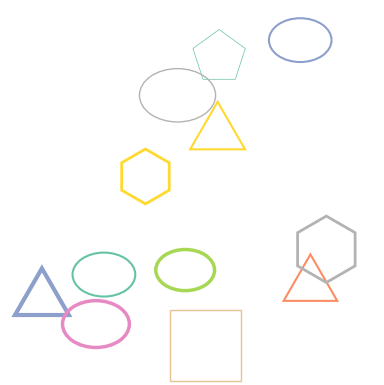[{"shape": "pentagon", "thickness": 0.5, "radius": 0.36, "center": [0.569, 0.852]}, {"shape": "oval", "thickness": 1.5, "radius": 0.41, "center": [0.27, 0.287]}, {"shape": "triangle", "thickness": 1.5, "radius": 0.4, "center": [0.806, 0.259]}, {"shape": "oval", "thickness": 1.5, "radius": 0.41, "center": [0.78, 0.896]}, {"shape": "triangle", "thickness": 3, "radius": 0.4, "center": [0.109, 0.222]}, {"shape": "oval", "thickness": 2.5, "radius": 0.43, "center": [0.249, 0.158]}, {"shape": "oval", "thickness": 2.5, "radius": 0.38, "center": [0.481, 0.299]}, {"shape": "triangle", "thickness": 1.5, "radius": 0.41, "center": [0.565, 0.653]}, {"shape": "hexagon", "thickness": 2, "radius": 0.36, "center": [0.378, 0.542]}, {"shape": "square", "thickness": 1, "radius": 0.46, "center": [0.534, 0.103]}, {"shape": "oval", "thickness": 1, "radius": 0.49, "center": [0.461, 0.753]}, {"shape": "hexagon", "thickness": 2, "radius": 0.43, "center": [0.848, 0.352]}]